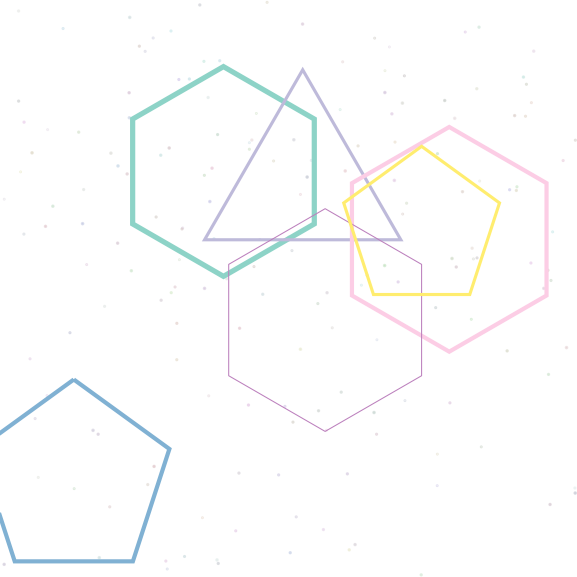[{"shape": "hexagon", "thickness": 2.5, "radius": 0.91, "center": [0.387, 0.702]}, {"shape": "triangle", "thickness": 1.5, "radius": 0.98, "center": [0.524, 0.682]}, {"shape": "pentagon", "thickness": 2, "radius": 0.87, "center": [0.128, 0.168]}, {"shape": "hexagon", "thickness": 2, "radius": 0.97, "center": [0.778, 0.585]}, {"shape": "hexagon", "thickness": 0.5, "radius": 0.96, "center": [0.563, 0.445]}, {"shape": "pentagon", "thickness": 1.5, "radius": 0.71, "center": [0.73, 0.604]}]